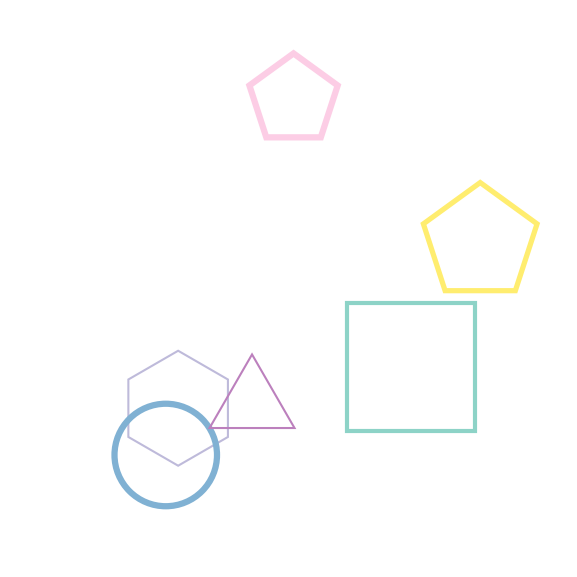[{"shape": "square", "thickness": 2, "radius": 0.55, "center": [0.712, 0.364]}, {"shape": "hexagon", "thickness": 1, "radius": 0.5, "center": [0.308, 0.292]}, {"shape": "circle", "thickness": 3, "radius": 0.44, "center": [0.287, 0.211]}, {"shape": "pentagon", "thickness": 3, "radius": 0.4, "center": [0.508, 0.826]}, {"shape": "triangle", "thickness": 1, "radius": 0.42, "center": [0.436, 0.3]}, {"shape": "pentagon", "thickness": 2.5, "radius": 0.52, "center": [0.832, 0.58]}]